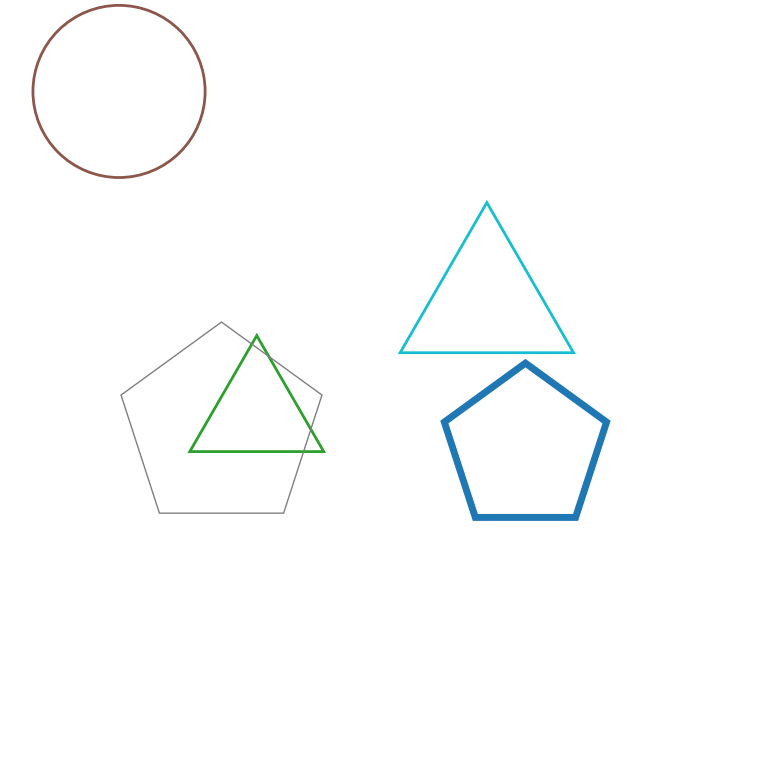[{"shape": "pentagon", "thickness": 2.5, "radius": 0.55, "center": [0.682, 0.418]}, {"shape": "triangle", "thickness": 1, "radius": 0.5, "center": [0.333, 0.464]}, {"shape": "circle", "thickness": 1, "radius": 0.56, "center": [0.155, 0.881]}, {"shape": "pentagon", "thickness": 0.5, "radius": 0.69, "center": [0.288, 0.445]}, {"shape": "triangle", "thickness": 1, "radius": 0.65, "center": [0.632, 0.607]}]